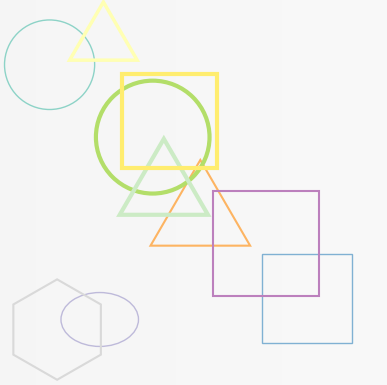[{"shape": "circle", "thickness": 1, "radius": 0.58, "center": [0.128, 0.832]}, {"shape": "triangle", "thickness": 2.5, "radius": 0.5, "center": [0.267, 0.894]}, {"shape": "oval", "thickness": 1, "radius": 0.5, "center": [0.257, 0.17]}, {"shape": "square", "thickness": 1, "radius": 0.58, "center": [0.793, 0.225]}, {"shape": "triangle", "thickness": 1.5, "radius": 0.74, "center": [0.517, 0.436]}, {"shape": "circle", "thickness": 3, "radius": 0.73, "center": [0.394, 0.644]}, {"shape": "hexagon", "thickness": 1.5, "radius": 0.65, "center": [0.147, 0.144]}, {"shape": "square", "thickness": 1.5, "radius": 0.69, "center": [0.686, 0.367]}, {"shape": "triangle", "thickness": 3, "radius": 0.66, "center": [0.423, 0.508]}, {"shape": "square", "thickness": 3, "radius": 0.61, "center": [0.437, 0.686]}]